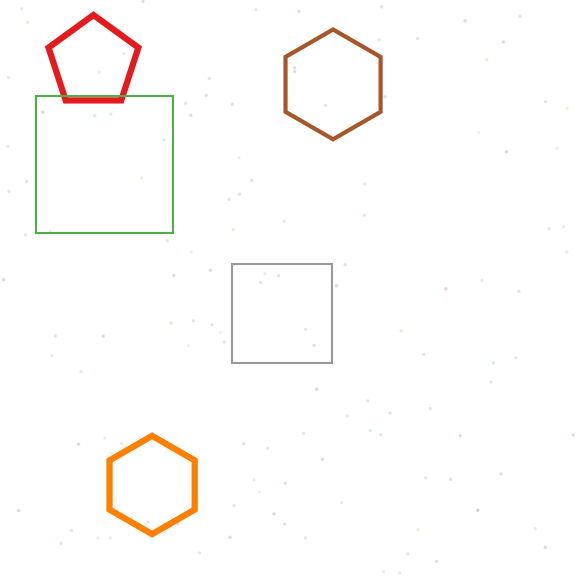[{"shape": "pentagon", "thickness": 3, "radius": 0.41, "center": [0.162, 0.891]}, {"shape": "square", "thickness": 1, "radius": 0.59, "center": [0.18, 0.714]}, {"shape": "hexagon", "thickness": 3, "radius": 0.43, "center": [0.263, 0.159]}, {"shape": "hexagon", "thickness": 2, "radius": 0.48, "center": [0.577, 0.853]}, {"shape": "square", "thickness": 1, "radius": 0.43, "center": [0.488, 0.457]}]